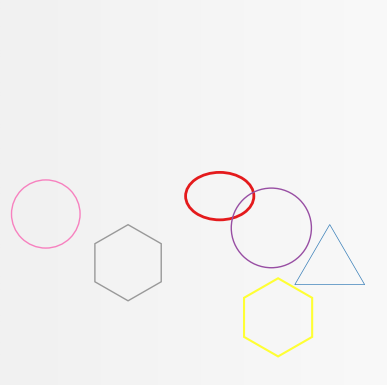[{"shape": "oval", "thickness": 2, "radius": 0.44, "center": [0.567, 0.491]}, {"shape": "triangle", "thickness": 0.5, "radius": 0.52, "center": [0.851, 0.313]}, {"shape": "circle", "thickness": 1, "radius": 0.52, "center": [0.7, 0.408]}, {"shape": "hexagon", "thickness": 1.5, "radius": 0.51, "center": [0.718, 0.176]}, {"shape": "circle", "thickness": 1, "radius": 0.44, "center": [0.118, 0.444]}, {"shape": "hexagon", "thickness": 1, "radius": 0.49, "center": [0.33, 0.318]}]